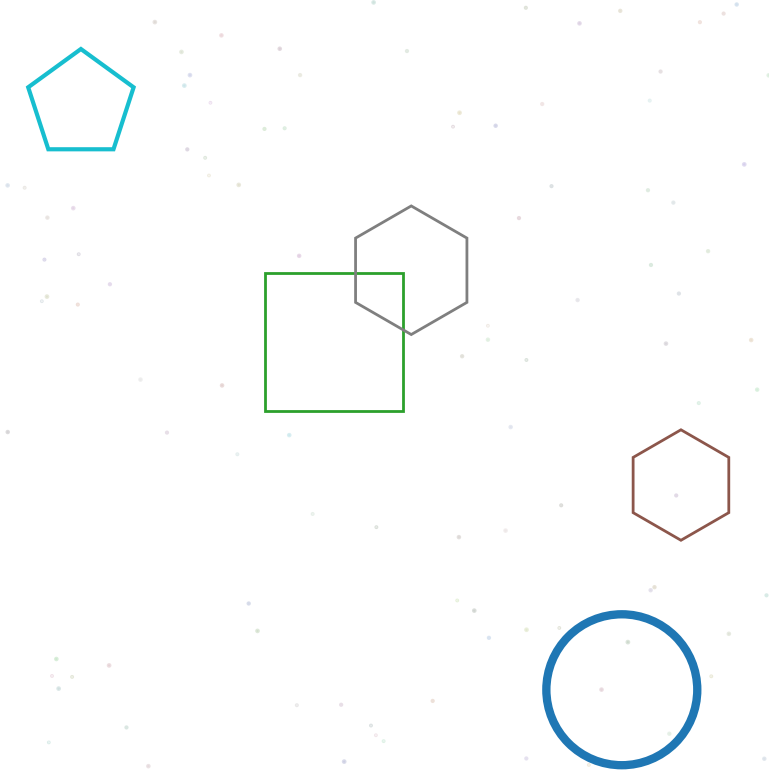[{"shape": "circle", "thickness": 3, "radius": 0.49, "center": [0.808, 0.104]}, {"shape": "square", "thickness": 1, "radius": 0.45, "center": [0.434, 0.556]}, {"shape": "hexagon", "thickness": 1, "radius": 0.36, "center": [0.884, 0.37]}, {"shape": "hexagon", "thickness": 1, "radius": 0.42, "center": [0.534, 0.649]}, {"shape": "pentagon", "thickness": 1.5, "radius": 0.36, "center": [0.105, 0.864]}]